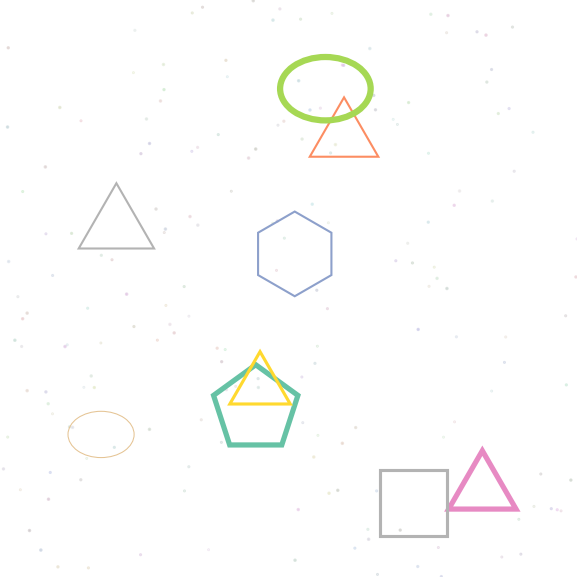[{"shape": "pentagon", "thickness": 2.5, "radius": 0.38, "center": [0.443, 0.291]}, {"shape": "triangle", "thickness": 1, "radius": 0.34, "center": [0.596, 0.762]}, {"shape": "hexagon", "thickness": 1, "radius": 0.37, "center": [0.51, 0.559]}, {"shape": "triangle", "thickness": 2.5, "radius": 0.34, "center": [0.835, 0.151]}, {"shape": "oval", "thickness": 3, "radius": 0.39, "center": [0.563, 0.846]}, {"shape": "triangle", "thickness": 1.5, "radius": 0.3, "center": [0.45, 0.33]}, {"shape": "oval", "thickness": 0.5, "radius": 0.29, "center": [0.175, 0.247]}, {"shape": "triangle", "thickness": 1, "radius": 0.38, "center": [0.202, 0.607]}, {"shape": "square", "thickness": 1.5, "radius": 0.29, "center": [0.715, 0.128]}]